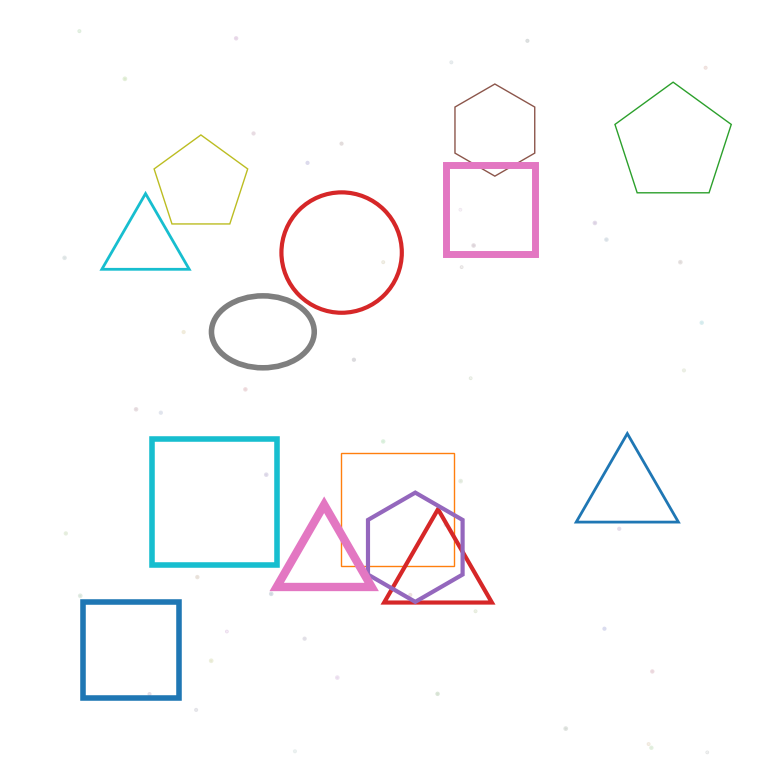[{"shape": "square", "thickness": 2, "radius": 0.31, "center": [0.17, 0.156]}, {"shape": "triangle", "thickness": 1, "radius": 0.38, "center": [0.815, 0.36]}, {"shape": "square", "thickness": 0.5, "radius": 0.37, "center": [0.516, 0.339]}, {"shape": "pentagon", "thickness": 0.5, "radius": 0.4, "center": [0.874, 0.814]}, {"shape": "triangle", "thickness": 1.5, "radius": 0.4, "center": [0.569, 0.258]}, {"shape": "circle", "thickness": 1.5, "radius": 0.39, "center": [0.444, 0.672]}, {"shape": "hexagon", "thickness": 1.5, "radius": 0.35, "center": [0.539, 0.289]}, {"shape": "hexagon", "thickness": 0.5, "radius": 0.3, "center": [0.643, 0.831]}, {"shape": "triangle", "thickness": 3, "radius": 0.36, "center": [0.421, 0.273]}, {"shape": "square", "thickness": 2.5, "radius": 0.29, "center": [0.637, 0.728]}, {"shape": "oval", "thickness": 2, "radius": 0.33, "center": [0.341, 0.569]}, {"shape": "pentagon", "thickness": 0.5, "radius": 0.32, "center": [0.261, 0.761]}, {"shape": "square", "thickness": 2, "radius": 0.41, "center": [0.279, 0.348]}, {"shape": "triangle", "thickness": 1, "radius": 0.33, "center": [0.189, 0.683]}]